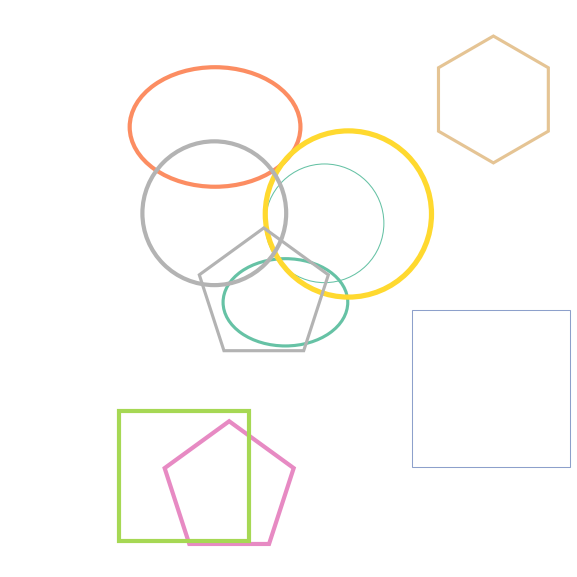[{"shape": "circle", "thickness": 0.5, "radius": 0.51, "center": [0.562, 0.612]}, {"shape": "oval", "thickness": 1.5, "radius": 0.54, "center": [0.494, 0.476]}, {"shape": "oval", "thickness": 2, "radius": 0.74, "center": [0.372, 0.779]}, {"shape": "square", "thickness": 0.5, "radius": 0.68, "center": [0.85, 0.327]}, {"shape": "pentagon", "thickness": 2, "radius": 0.59, "center": [0.397, 0.152]}, {"shape": "square", "thickness": 2, "radius": 0.56, "center": [0.319, 0.175]}, {"shape": "circle", "thickness": 2.5, "radius": 0.72, "center": [0.603, 0.629]}, {"shape": "hexagon", "thickness": 1.5, "radius": 0.55, "center": [0.854, 0.827]}, {"shape": "pentagon", "thickness": 1.5, "radius": 0.59, "center": [0.457, 0.487]}, {"shape": "circle", "thickness": 2, "radius": 0.62, "center": [0.371, 0.63]}]